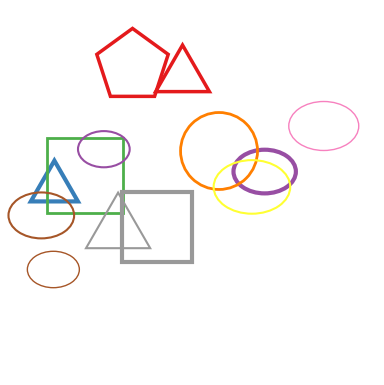[{"shape": "triangle", "thickness": 2.5, "radius": 0.4, "center": [0.474, 0.802]}, {"shape": "pentagon", "thickness": 2.5, "radius": 0.49, "center": [0.344, 0.829]}, {"shape": "triangle", "thickness": 3, "radius": 0.35, "center": [0.141, 0.512]}, {"shape": "square", "thickness": 2, "radius": 0.49, "center": [0.22, 0.544]}, {"shape": "oval", "thickness": 1.5, "radius": 0.34, "center": [0.27, 0.612]}, {"shape": "oval", "thickness": 3, "radius": 0.41, "center": [0.687, 0.554]}, {"shape": "circle", "thickness": 2, "radius": 0.5, "center": [0.569, 0.608]}, {"shape": "oval", "thickness": 1.5, "radius": 0.5, "center": [0.654, 0.515]}, {"shape": "oval", "thickness": 1, "radius": 0.34, "center": [0.139, 0.3]}, {"shape": "oval", "thickness": 1.5, "radius": 0.43, "center": [0.107, 0.44]}, {"shape": "oval", "thickness": 1, "radius": 0.45, "center": [0.841, 0.673]}, {"shape": "triangle", "thickness": 1.5, "radius": 0.48, "center": [0.307, 0.403]}, {"shape": "square", "thickness": 3, "radius": 0.46, "center": [0.408, 0.41]}]